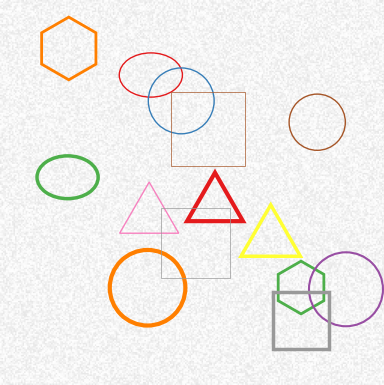[{"shape": "triangle", "thickness": 3, "radius": 0.42, "center": [0.558, 0.468]}, {"shape": "oval", "thickness": 1, "radius": 0.41, "center": [0.392, 0.805]}, {"shape": "circle", "thickness": 1, "radius": 0.43, "center": [0.471, 0.738]}, {"shape": "hexagon", "thickness": 2, "radius": 0.34, "center": [0.782, 0.253]}, {"shape": "oval", "thickness": 2.5, "radius": 0.4, "center": [0.176, 0.54]}, {"shape": "circle", "thickness": 1.5, "radius": 0.48, "center": [0.899, 0.249]}, {"shape": "circle", "thickness": 3, "radius": 0.49, "center": [0.383, 0.253]}, {"shape": "hexagon", "thickness": 2, "radius": 0.41, "center": [0.179, 0.874]}, {"shape": "triangle", "thickness": 2.5, "radius": 0.45, "center": [0.703, 0.379]}, {"shape": "circle", "thickness": 1, "radius": 0.37, "center": [0.824, 0.683]}, {"shape": "square", "thickness": 0.5, "radius": 0.48, "center": [0.539, 0.666]}, {"shape": "triangle", "thickness": 1, "radius": 0.44, "center": [0.387, 0.439]}, {"shape": "square", "thickness": 2.5, "radius": 0.37, "center": [0.782, 0.168]}, {"shape": "square", "thickness": 0.5, "radius": 0.45, "center": [0.508, 0.369]}]